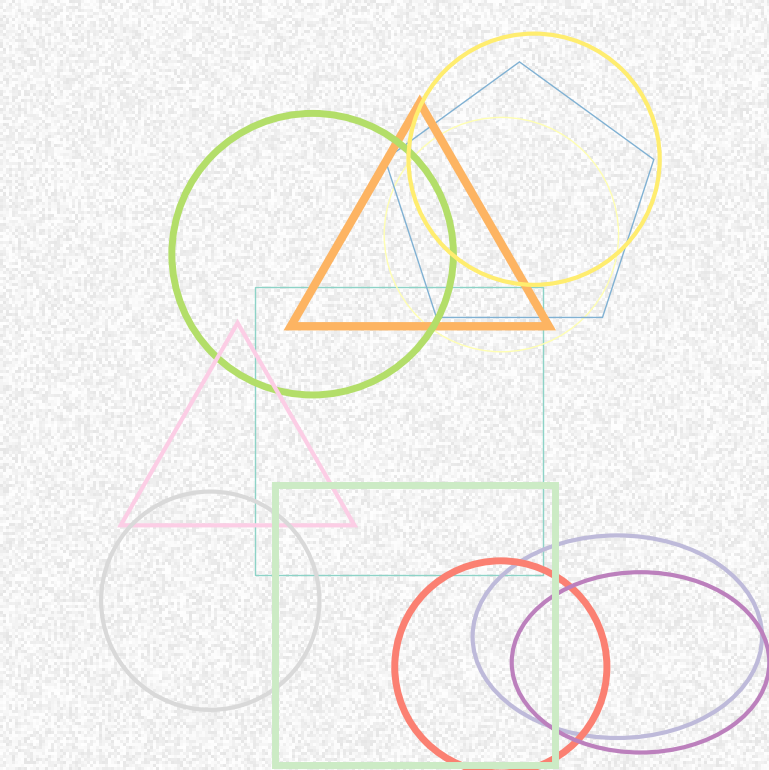[{"shape": "square", "thickness": 0.5, "radius": 0.93, "center": [0.518, 0.44]}, {"shape": "circle", "thickness": 0.5, "radius": 0.76, "center": [0.651, 0.695]}, {"shape": "oval", "thickness": 1.5, "radius": 0.94, "center": [0.802, 0.173]}, {"shape": "circle", "thickness": 2.5, "radius": 0.69, "center": [0.65, 0.134]}, {"shape": "pentagon", "thickness": 0.5, "radius": 0.92, "center": [0.675, 0.736]}, {"shape": "triangle", "thickness": 3, "radius": 0.97, "center": [0.545, 0.673]}, {"shape": "circle", "thickness": 2.5, "radius": 0.91, "center": [0.406, 0.67]}, {"shape": "triangle", "thickness": 1.5, "radius": 0.88, "center": [0.309, 0.405]}, {"shape": "circle", "thickness": 1.5, "radius": 0.71, "center": [0.273, 0.22]}, {"shape": "oval", "thickness": 1.5, "radius": 0.84, "center": [0.832, 0.14]}, {"shape": "square", "thickness": 2.5, "radius": 0.91, "center": [0.539, 0.188]}, {"shape": "circle", "thickness": 1.5, "radius": 0.82, "center": [0.694, 0.793]}]